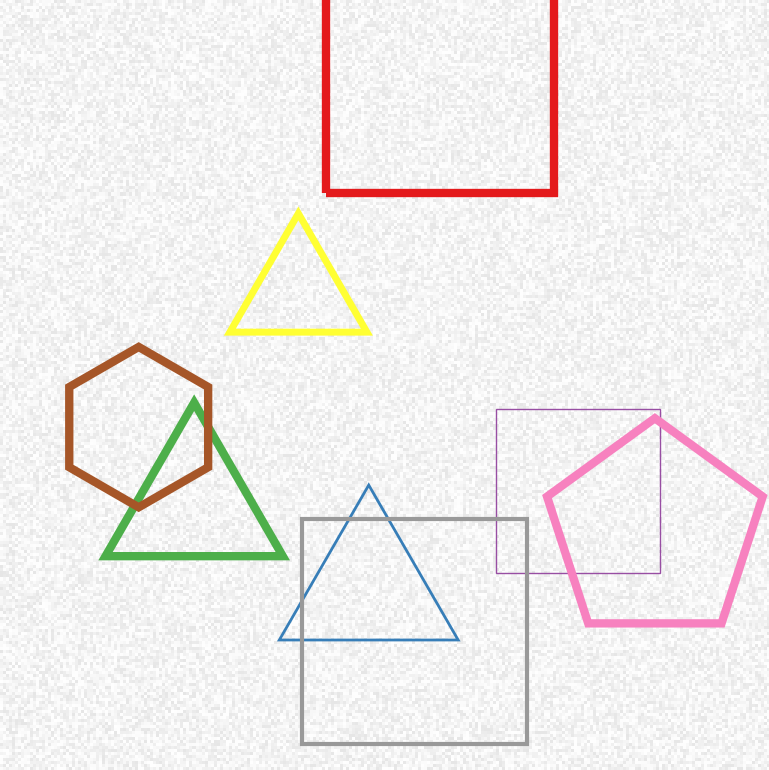[{"shape": "square", "thickness": 3, "radius": 0.74, "center": [0.571, 0.898]}, {"shape": "triangle", "thickness": 1, "radius": 0.67, "center": [0.479, 0.236]}, {"shape": "triangle", "thickness": 3, "radius": 0.66, "center": [0.252, 0.344]}, {"shape": "square", "thickness": 0.5, "radius": 0.53, "center": [0.751, 0.362]}, {"shape": "triangle", "thickness": 2.5, "radius": 0.51, "center": [0.387, 0.62]}, {"shape": "hexagon", "thickness": 3, "radius": 0.52, "center": [0.18, 0.445]}, {"shape": "pentagon", "thickness": 3, "radius": 0.74, "center": [0.85, 0.31]}, {"shape": "square", "thickness": 1.5, "radius": 0.73, "center": [0.538, 0.18]}]